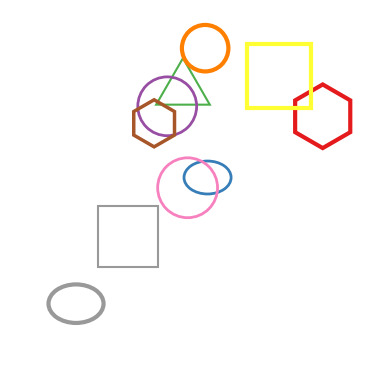[{"shape": "hexagon", "thickness": 3, "radius": 0.41, "center": [0.838, 0.698]}, {"shape": "oval", "thickness": 2, "radius": 0.31, "center": [0.539, 0.539]}, {"shape": "triangle", "thickness": 1.5, "radius": 0.4, "center": [0.475, 0.768]}, {"shape": "circle", "thickness": 2, "radius": 0.38, "center": [0.434, 0.724]}, {"shape": "circle", "thickness": 3, "radius": 0.3, "center": [0.533, 0.875]}, {"shape": "square", "thickness": 3, "radius": 0.41, "center": [0.725, 0.803]}, {"shape": "hexagon", "thickness": 2.5, "radius": 0.31, "center": [0.4, 0.68]}, {"shape": "circle", "thickness": 2, "radius": 0.39, "center": [0.487, 0.512]}, {"shape": "oval", "thickness": 3, "radius": 0.36, "center": [0.197, 0.211]}, {"shape": "square", "thickness": 1.5, "radius": 0.39, "center": [0.333, 0.386]}]